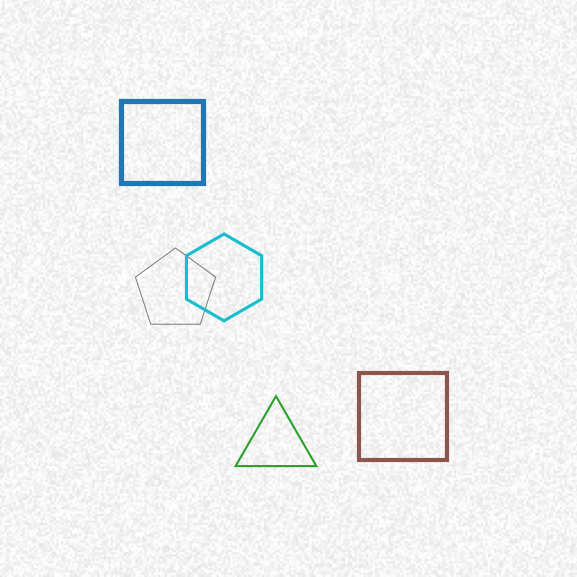[{"shape": "square", "thickness": 2.5, "radius": 0.36, "center": [0.28, 0.753]}, {"shape": "triangle", "thickness": 1, "radius": 0.4, "center": [0.478, 0.232]}, {"shape": "square", "thickness": 2, "radius": 0.38, "center": [0.698, 0.278]}, {"shape": "pentagon", "thickness": 0.5, "radius": 0.37, "center": [0.304, 0.497]}, {"shape": "hexagon", "thickness": 1.5, "radius": 0.38, "center": [0.388, 0.519]}]